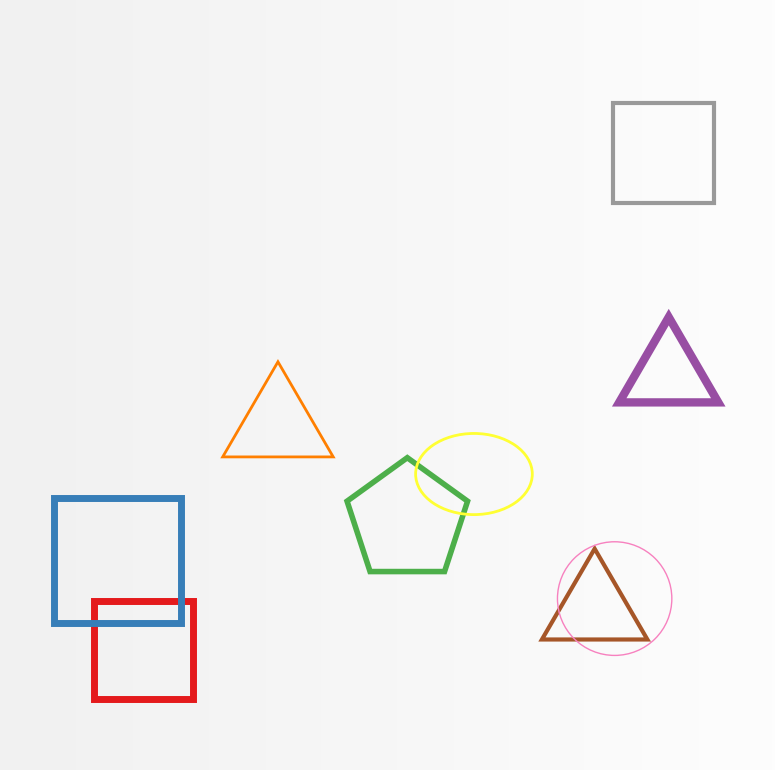[{"shape": "square", "thickness": 2.5, "radius": 0.32, "center": [0.185, 0.156]}, {"shape": "square", "thickness": 2.5, "radius": 0.41, "center": [0.152, 0.272]}, {"shape": "pentagon", "thickness": 2, "radius": 0.41, "center": [0.526, 0.324]}, {"shape": "triangle", "thickness": 3, "radius": 0.37, "center": [0.863, 0.514]}, {"shape": "triangle", "thickness": 1, "radius": 0.41, "center": [0.359, 0.448]}, {"shape": "oval", "thickness": 1, "radius": 0.38, "center": [0.612, 0.384]}, {"shape": "triangle", "thickness": 1.5, "radius": 0.39, "center": [0.767, 0.209]}, {"shape": "circle", "thickness": 0.5, "radius": 0.37, "center": [0.793, 0.223]}, {"shape": "square", "thickness": 1.5, "radius": 0.33, "center": [0.856, 0.801]}]